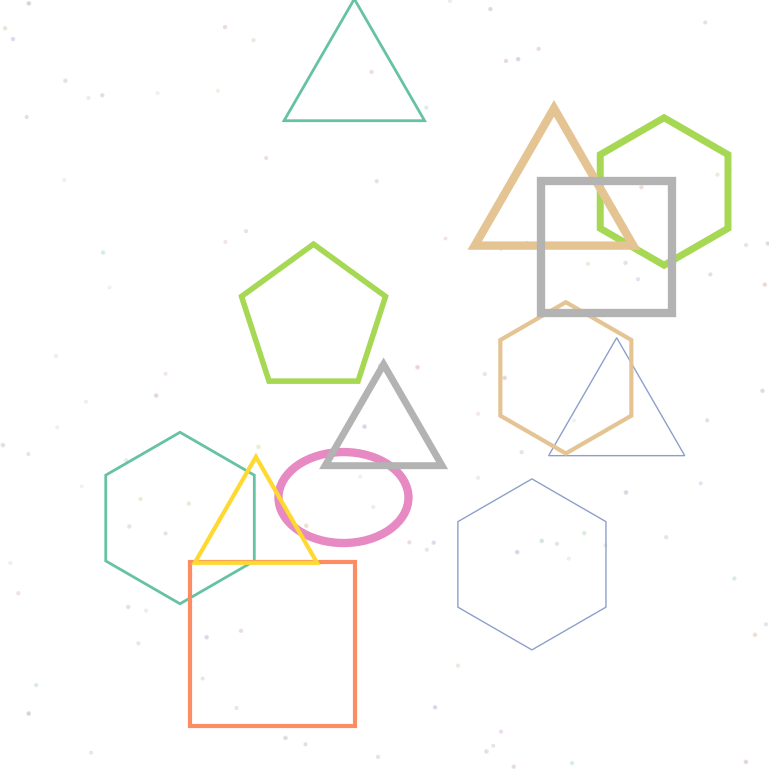[{"shape": "triangle", "thickness": 1, "radius": 0.53, "center": [0.46, 0.896]}, {"shape": "hexagon", "thickness": 1, "radius": 0.56, "center": [0.234, 0.327]}, {"shape": "square", "thickness": 1.5, "radius": 0.53, "center": [0.354, 0.164]}, {"shape": "hexagon", "thickness": 0.5, "radius": 0.56, "center": [0.691, 0.267]}, {"shape": "triangle", "thickness": 0.5, "radius": 0.51, "center": [0.801, 0.459]}, {"shape": "oval", "thickness": 3, "radius": 0.42, "center": [0.446, 0.354]}, {"shape": "hexagon", "thickness": 2.5, "radius": 0.48, "center": [0.862, 0.751]}, {"shape": "pentagon", "thickness": 2, "radius": 0.49, "center": [0.407, 0.585]}, {"shape": "triangle", "thickness": 1.5, "radius": 0.46, "center": [0.332, 0.315]}, {"shape": "triangle", "thickness": 3, "radius": 0.59, "center": [0.72, 0.74]}, {"shape": "hexagon", "thickness": 1.5, "radius": 0.49, "center": [0.735, 0.509]}, {"shape": "triangle", "thickness": 2.5, "radius": 0.44, "center": [0.498, 0.439]}, {"shape": "square", "thickness": 3, "radius": 0.43, "center": [0.788, 0.679]}]